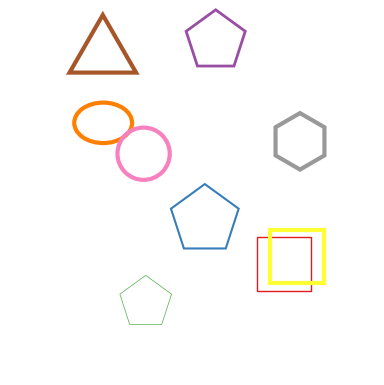[{"shape": "square", "thickness": 1, "radius": 0.35, "center": [0.739, 0.314]}, {"shape": "pentagon", "thickness": 1.5, "radius": 0.46, "center": [0.532, 0.429]}, {"shape": "pentagon", "thickness": 0.5, "radius": 0.35, "center": [0.378, 0.214]}, {"shape": "pentagon", "thickness": 2, "radius": 0.4, "center": [0.56, 0.894]}, {"shape": "oval", "thickness": 3, "radius": 0.38, "center": [0.268, 0.681]}, {"shape": "square", "thickness": 3, "radius": 0.35, "center": [0.771, 0.334]}, {"shape": "triangle", "thickness": 3, "radius": 0.5, "center": [0.267, 0.861]}, {"shape": "circle", "thickness": 3, "radius": 0.34, "center": [0.373, 0.601]}, {"shape": "hexagon", "thickness": 3, "radius": 0.37, "center": [0.779, 0.633]}]